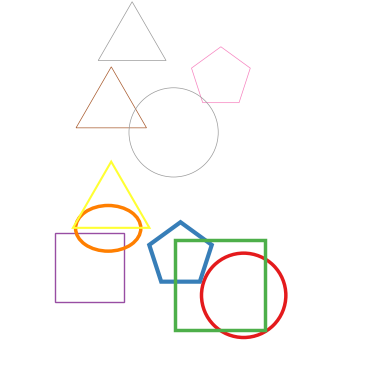[{"shape": "circle", "thickness": 2.5, "radius": 0.55, "center": [0.633, 0.233]}, {"shape": "pentagon", "thickness": 3, "radius": 0.43, "center": [0.469, 0.337]}, {"shape": "square", "thickness": 2.5, "radius": 0.58, "center": [0.571, 0.26]}, {"shape": "square", "thickness": 1, "radius": 0.45, "center": [0.232, 0.305]}, {"shape": "oval", "thickness": 2.5, "radius": 0.42, "center": [0.281, 0.407]}, {"shape": "triangle", "thickness": 1.5, "radius": 0.57, "center": [0.289, 0.466]}, {"shape": "triangle", "thickness": 0.5, "radius": 0.53, "center": [0.289, 0.721]}, {"shape": "pentagon", "thickness": 0.5, "radius": 0.4, "center": [0.574, 0.798]}, {"shape": "triangle", "thickness": 0.5, "radius": 0.51, "center": [0.343, 0.894]}, {"shape": "circle", "thickness": 0.5, "radius": 0.58, "center": [0.451, 0.656]}]